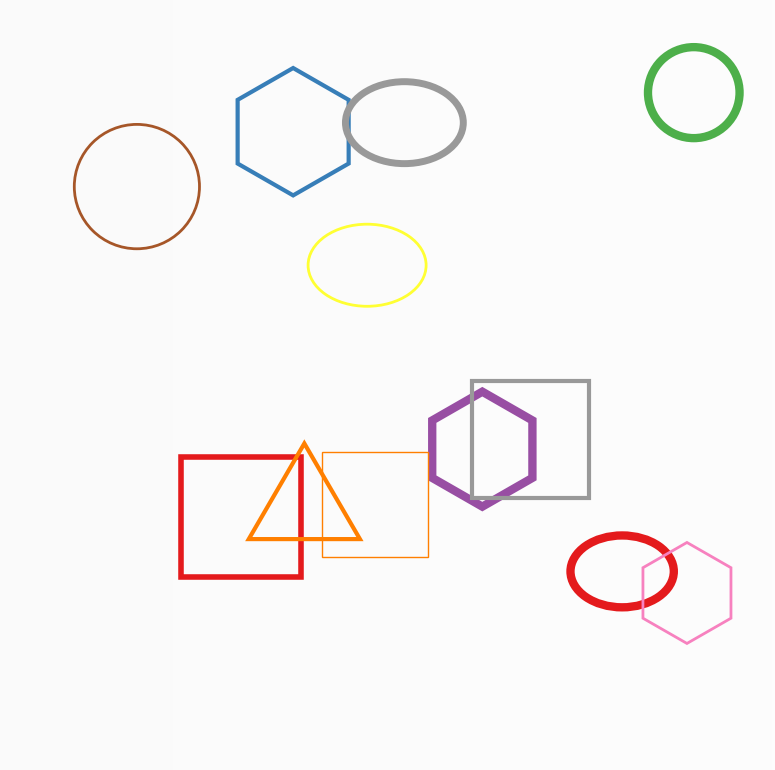[{"shape": "oval", "thickness": 3, "radius": 0.33, "center": [0.803, 0.258]}, {"shape": "square", "thickness": 2, "radius": 0.39, "center": [0.311, 0.329]}, {"shape": "hexagon", "thickness": 1.5, "radius": 0.41, "center": [0.378, 0.829]}, {"shape": "circle", "thickness": 3, "radius": 0.3, "center": [0.895, 0.88]}, {"shape": "hexagon", "thickness": 3, "radius": 0.37, "center": [0.622, 0.417]}, {"shape": "triangle", "thickness": 1.5, "radius": 0.41, "center": [0.393, 0.341]}, {"shape": "square", "thickness": 0.5, "radius": 0.34, "center": [0.483, 0.344]}, {"shape": "oval", "thickness": 1, "radius": 0.38, "center": [0.474, 0.656]}, {"shape": "circle", "thickness": 1, "radius": 0.4, "center": [0.177, 0.758]}, {"shape": "hexagon", "thickness": 1, "radius": 0.33, "center": [0.886, 0.23]}, {"shape": "oval", "thickness": 2.5, "radius": 0.38, "center": [0.522, 0.841]}, {"shape": "square", "thickness": 1.5, "radius": 0.38, "center": [0.684, 0.429]}]